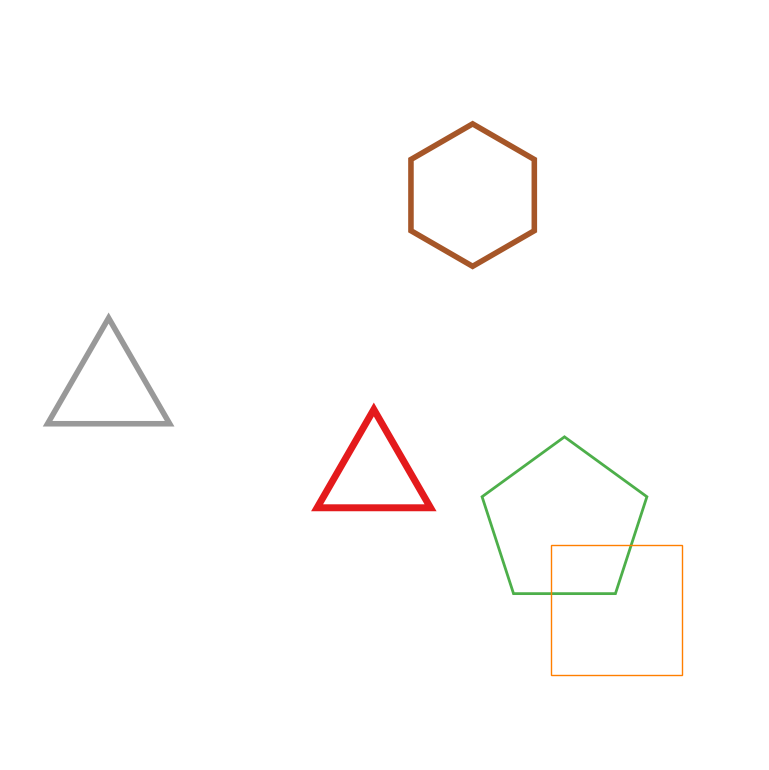[{"shape": "triangle", "thickness": 2.5, "radius": 0.43, "center": [0.485, 0.383]}, {"shape": "pentagon", "thickness": 1, "radius": 0.56, "center": [0.733, 0.32]}, {"shape": "square", "thickness": 0.5, "radius": 0.42, "center": [0.801, 0.208]}, {"shape": "hexagon", "thickness": 2, "radius": 0.46, "center": [0.614, 0.747]}, {"shape": "triangle", "thickness": 2, "radius": 0.46, "center": [0.141, 0.495]}]